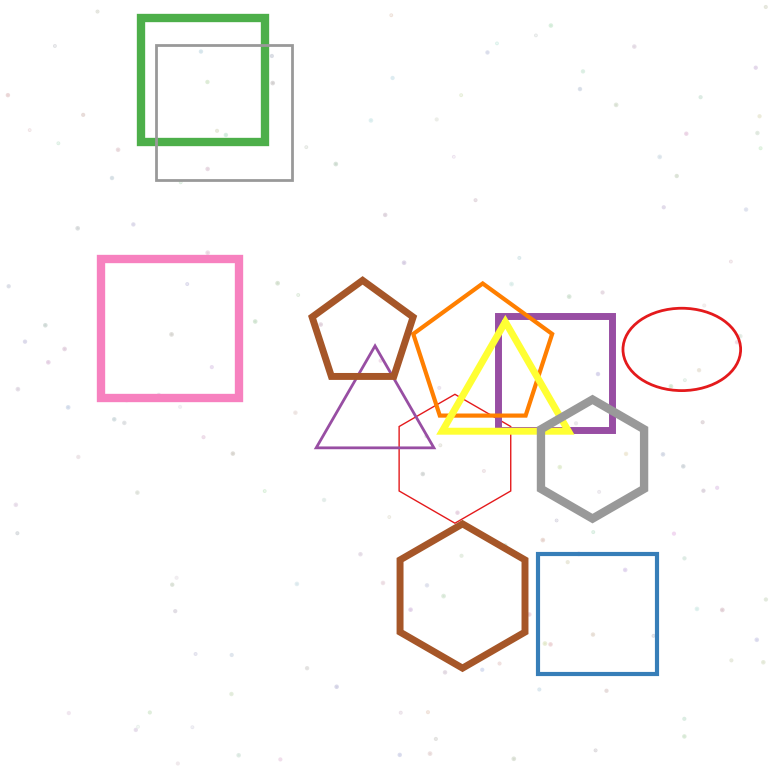[{"shape": "oval", "thickness": 1, "radius": 0.38, "center": [0.885, 0.546]}, {"shape": "hexagon", "thickness": 0.5, "radius": 0.42, "center": [0.591, 0.404]}, {"shape": "square", "thickness": 1.5, "radius": 0.39, "center": [0.776, 0.203]}, {"shape": "square", "thickness": 3, "radius": 0.4, "center": [0.264, 0.896]}, {"shape": "square", "thickness": 2.5, "radius": 0.37, "center": [0.721, 0.515]}, {"shape": "triangle", "thickness": 1, "radius": 0.44, "center": [0.487, 0.463]}, {"shape": "pentagon", "thickness": 1.5, "radius": 0.47, "center": [0.627, 0.537]}, {"shape": "triangle", "thickness": 2.5, "radius": 0.47, "center": [0.656, 0.487]}, {"shape": "hexagon", "thickness": 2.5, "radius": 0.47, "center": [0.601, 0.226]}, {"shape": "pentagon", "thickness": 2.5, "radius": 0.34, "center": [0.471, 0.567]}, {"shape": "square", "thickness": 3, "radius": 0.45, "center": [0.221, 0.574]}, {"shape": "hexagon", "thickness": 3, "radius": 0.39, "center": [0.77, 0.404]}, {"shape": "square", "thickness": 1, "radius": 0.44, "center": [0.291, 0.854]}]